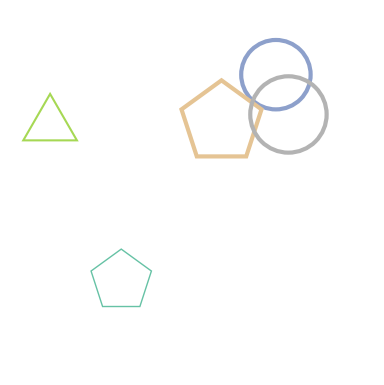[{"shape": "pentagon", "thickness": 1, "radius": 0.41, "center": [0.315, 0.271]}, {"shape": "circle", "thickness": 3, "radius": 0.45, "center": [0.717, 0.806]}, {"shape": "triangle", "thickness": 1.5, "radius": 0.4, "center": [0.13, 0.676]}, {"shape": "pentagon", "thickness": 3, "radius": 0.55, "center": [0.575, 0.682]}, {"shape": "circle", "thickness": 3, "radius": 0.5, "center": [0.749, 0.703]}]